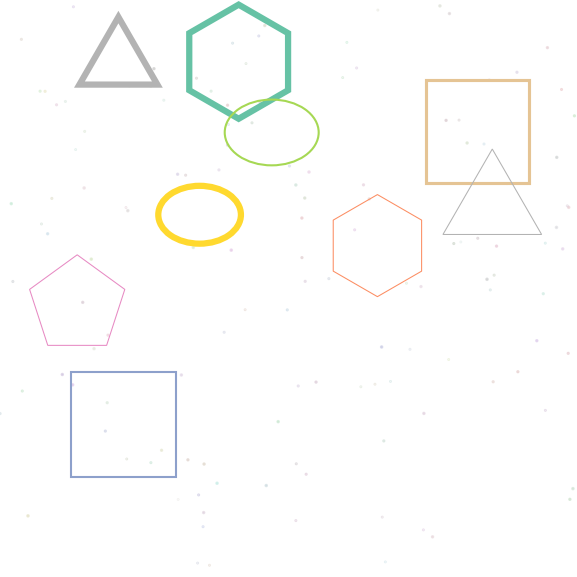[{"shape": "hexagon", "thickness": 3, "radius": 0.49, "center": [0.413, 0.892]}, {"shape": "hexagon", "thickness": 0.5, "radius": 0.44, "center": [0.654, 0.574]}, {"shape": "square", "thickness": 1, "radius": 0.46, "center": [0.213, 0.264]}, {"shape": "pentagon", "thickness": 0.5, "radius": 0.43, "center": [0.134, 0.471]}, {"shape": "oval", "thickness": 1, "radius": 0.41, "center": [0.47, 0.77]}, {"shape": "oval", "thickness": 3, "radius": 0.36, "center": [0.346, 0.627]}, {"shape": "square", "thickness": 1.5, "radius": 0.45, "center": [0.827, 0.771]}, {"shape": "triangle", "thickness": 3, "radius": 0.39, "center": [0.205, 0.892]}, {"shape": "triangle", "thickness": 0.5, "radius": 0.49, "center": [0.852, 0.642]}]